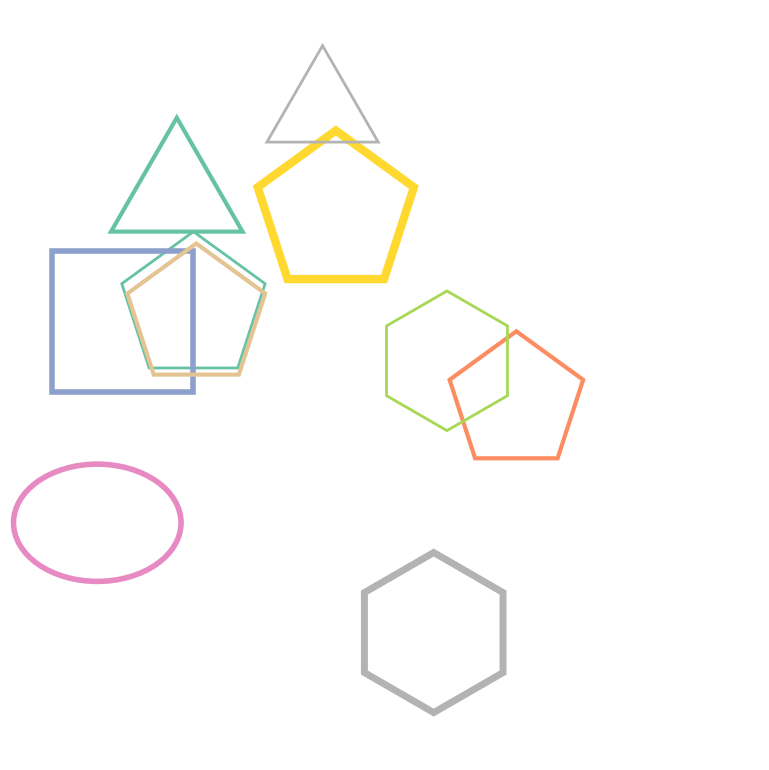[{"shape": "pentagon", "thickness": 1, "radius": 0.49, "center": [0.251, 0.601]}, {"shape": "triangle", "thickness": 1.5, "radius": 0.49, "center": [0.23, 0.749]}, {"shape": "pentagon", "thickness": 1.5, "radius": 0.46, "center": [0.671, 0.479]}, {"shape": "square", "thickness": 2, "radius": 0.46, "center": [0.159, 0.583]}, {"shape": "oval", "thickness": 2, "radius": 0.54, "center": [0.126, 0.321]}, {"shape": "hexagon", "thickness": 1, "radius": 0.45, "center": [0.581, 0.531]}, {"shape": "pentagon", "thickness": 3, "radius": 0.53, "center": [0.436, 0.724]}, {"shape": "pentagon", "thickness": 1.5, "radius": 0.47, "center": [0.255, 0.59]}, {"shape": "hexagon", "thickness": 2.5, "radius": 0.52, "center": [0.563, 0.178]}, {"shape": "triangle", "thickness": 1, "radius": 0.42, "center": [0.419, 0.857]}]